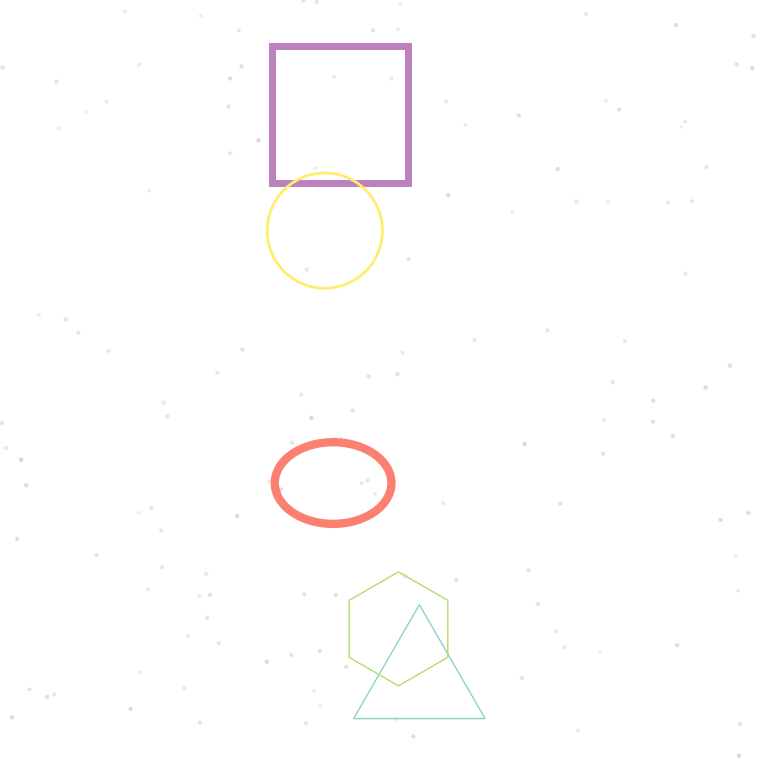[{"shape": "triangle", "thickness": 0.5, "radius": 0.49, "center": [0.545, 0.116]}, {"shape": "oval", "thickness": 3, "radius": 0.38, "center": [0.433, 0.373]}, {"shape": "hexagon", "thickness": 0.5, "radius": 0.37, "center": [0.517, 0.183]}, {"shape": "square", "thickness": 2.5, "radius": 0.44, "center": [0.441, 0.851]}, {"shape": "circle", "thickness": 1, "radius": 0.37, "center": [0.422, 0.701]}]